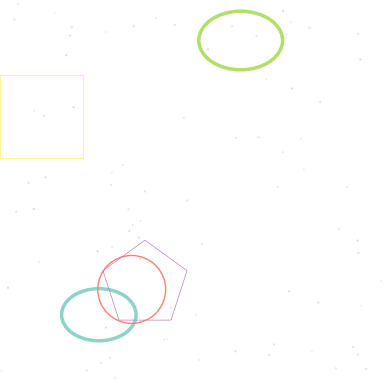[{"shape": "oval", "thickness": 2.5, "radius": 0.48, "center": [0.257, 0.183]}, {"shape": "circle", "thickness": 1, "radius": 0.44, "center": [0.342, 0.248]}, {"shape": "oval", "thickness": 2.5, "radius": 0.54, "center": [0.625, 0.895]}, {"shape": "pentagon", "thickness": 0.5, "radius": 0.57, "center": [0.377, 0.261]}, {"shape": "square", "thickness": 0.5, "radius": 0.54, "center": [0.108, 0.697]}]